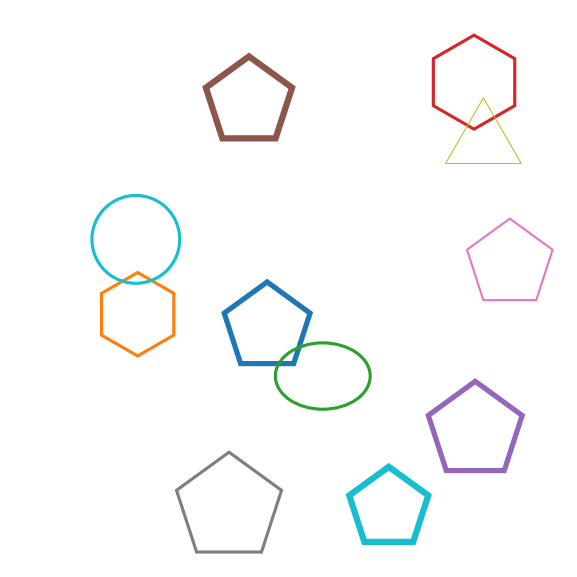[{"shape": "pentagon", "thickness": 2.5, "radius": 0.39, "center": [0.463, 0.433]}, {"shape": "hexagon", "thickness": 1.5, "radius": 0.36, "center": [0.238, 0.455]}, {"shape": "oval", "thickness": 1.5, "radius": 0.41, "center": [0.559, 0.348]}, {"shape": "hexagon", "thickness": 1.5, "radius": 0.41, "center": [0.821, 0.857]}, {"shape": "pentagon", "thickness": 2.5, "radius": 0.43, "center": [0.823, 0.253]}, {"shape": "pentagon", "thickness": 3, "radius": 0.39, "center": [0.431, 0.823]}, {"shape": "pentagon", "thickness": 1, "radius": 0.39, "center": [0.883, 0.543]}, {"shape": "pentagon", "thickness": 1.5, "radius": 0.48, "center": [0.397, 0.121]}, {"shape": "triangle", "thickness": 0.5, "radius": 0.38, "center": [0.837, 0.754]}, {"shape": "circle", "thickness": 1.5, "radius": 0.38, "center": [0.235, 0.585]}, {"shape": "pentagon", "thickness": 3, "radius": 0.36, "center": [0.673, 0.119]}]